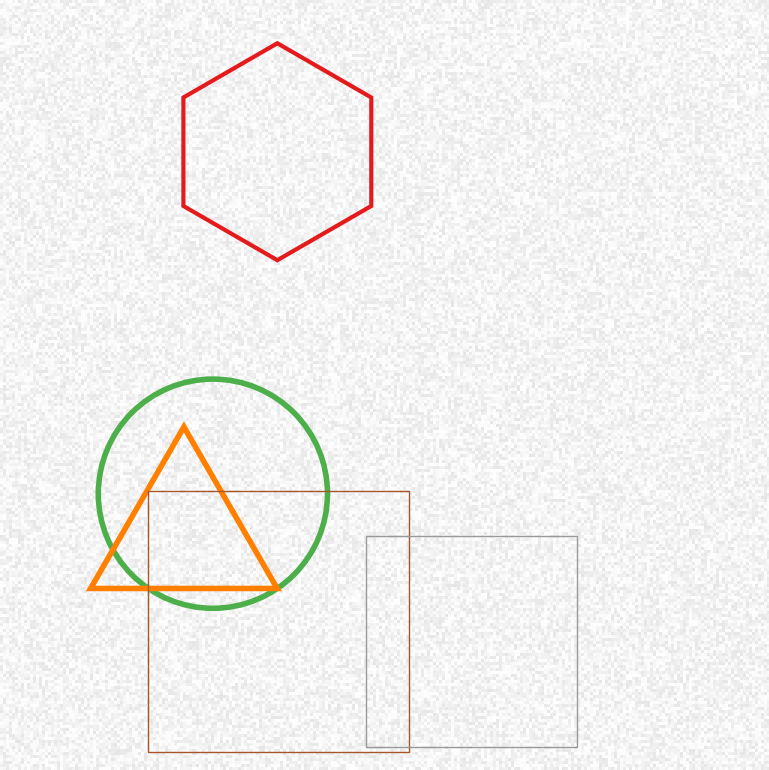[{"shape": "hexagon", "thickness": 1.5, "radius": 0.7, "center": [0.36, 0.803]}, {"shape": "circle", "thickness": 2, "radius": 0.74, "center": [0.276, 0.359]}, {"shape": "triangle", "thickness": 2, "radius": 0.7, "center": [0.239, 0.306]}, {"shape": "square", "thickness": 0.5, "radius": 0.85, "center": [0.362, 0.193]}, {"shape": "square", "thickness": 0.5, "radius": 0.69, "center": [0.612, 0.167]}]